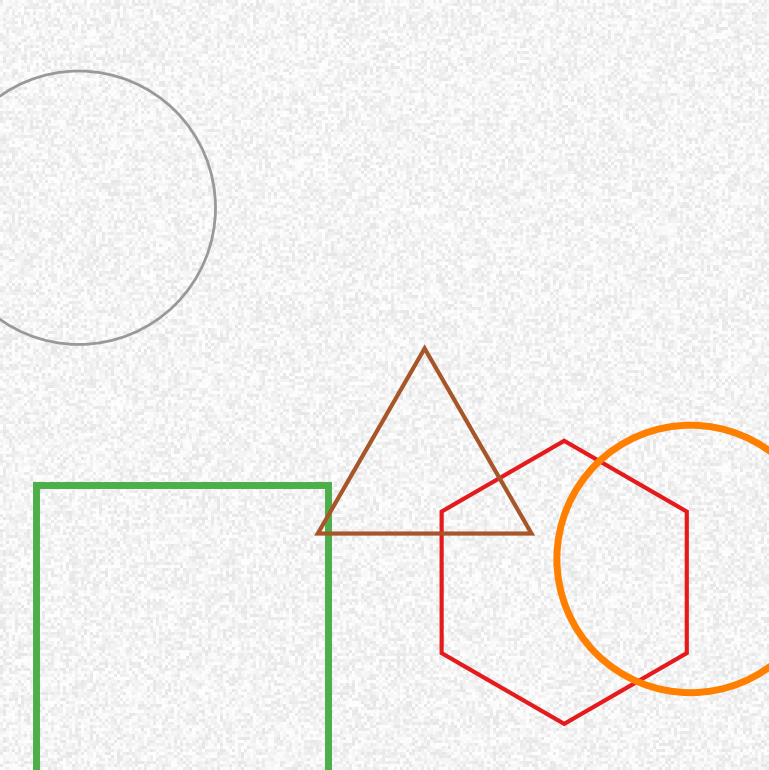[{"shape": "hexagon", "thickness": 1.5, "radius": 0.92, "center": [0.733, 0.244]}, {"shape": "square", "thickness": 2.5, "radius": 0.95, "center": [0.236, 0.18]}, {"shape": "circle", "thickness": 2.5, "radius": 0.87, "center": [0.897, 0.274]}, {"shape": "triangle", "thickness": 1.5, "radius": 0.8, "center": [0.551, 0.387]}, {"shape": "circle", "thickness": 1, "radius": 0.89, "center": [0.102, 0.73]}]